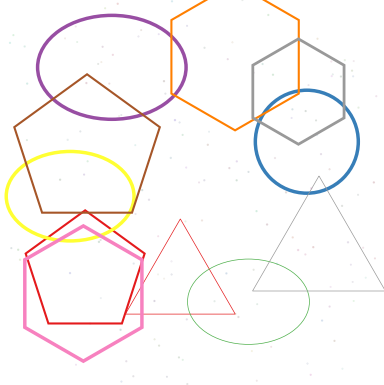[{"shape": "pentagon", "thickness": 1.5, "radius": 0.81, "center": [0.221, 0.291]}, {"shape": "triangle", "thickness": 0.5, "radius": 0.82, "center": [0.468, 0.267]}, {"shape": "circle", "thickness": 2.5, "radius": 0.67, "center": [0.797, 0.632]}, {"shape": "oval", "thickness": 0.5, "radius": 0.79, "center": [0.645, 0.216]}, {"shape": "oval", "thickness": 2.5, "radius": 0.96, "center": [0.29, 0.825]}, {"shape": "hexagon", "thickness": 1.5, "radius": 0.95, "center": [0.611, 0.852]}, {"shape": "oval", "thickness": 2.5, "radius": 0.83, "center": [0.182, 0.49]}, {"shape": "pentagon", "thickness": 1.5, "radius": 0.99, "center": [0.226, 0.608]}, {"shape": "hexagon", "thickness": 2.5, "radius": 0.88, "center": [0.217, 0.238]}, {"shape": "hexagon", "thickness": 2, "radius": 0.68, "center": [0.775, 0.762]}, {"shape": "triangle", "thickness": 0.5, "radius": 1.0, "center": [0.829, 0.344]}]